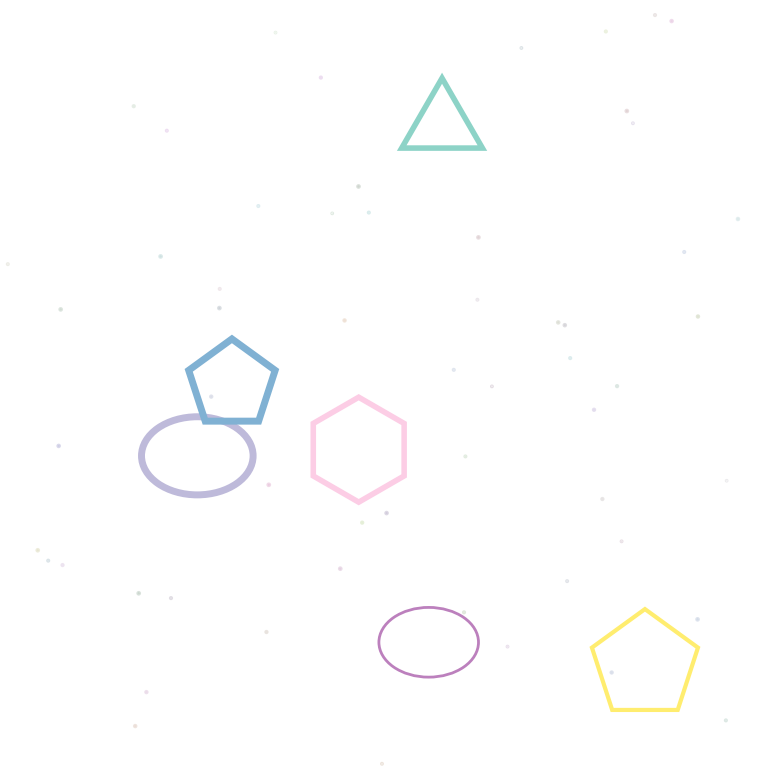[{"shape": "triangle", "thickness": 2, "radius": 0.3, "center": [0.574, 0.838]}, {"shape": "oval", "thickness": 2.5, "radius": 0.36, "center": [0.256, 0.408]}, {"shape": "pentagon", "thickness": 2.5, "radius": 0.3, "center": [0.301, 0.501]}, {"shape": "hexagon", "thickness": 2, "radius": 0.34, "center": [0.466, 0.416]}, {"shape": "oval", "thickness": 1, "radius": 0.32, "center": [0.557, 0.166]}, {"shape": "pentagon", "thickness": 1.5, "radius": 0.36, "center": [0.838, 0.137]}]